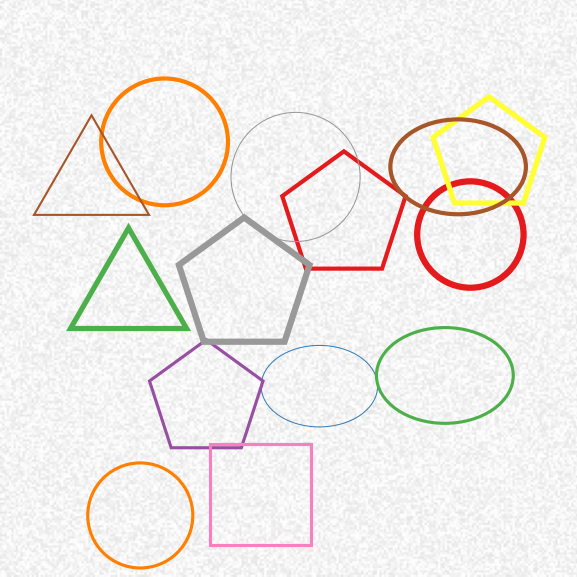[{"shape": "pentagon", "thickness": 2, "radius": 0.56, "center": [0.596, 0.625]}, {"shape": "circle", "thickness": 3, "radius": 0.46, "center": [0.814, 0.593]}, {"shape": "oval", "thickness": 0.5, "radius": 0.5, "center": [0.553, 0.33]}, {"shape": "oval", "thickness": 1.5, "radius": 0.59, "center": [0.77, 0.349]}, {"shape": "triangle", "thickness": 2.5, "radius": 0.58, "center": [0.223, 0.488]}, {"shape": "pentagon", "thickness": 1.5, "radius": 0.52, "center": [0.357, 0.307]}, {"shape": "circle", "thickness": 1.5, "radius": 0.45, "center": [0.243, 0.107]}, {"shape": "circle", "thickness": 2, "radius": 0.55, "center": [0.285, 0.753]}, {"shape": "pentagon", "thickness": 2.5, "radius": 0.51, "center": [0.847, 0.73]}, {"shape": "triangle", "thickness": 1, "radius": 0.57, "center": [0.158, 0.685]}, {"shape": "oval", "thickness": 2, "radius": 0.59, "center": [0.793, 0.71]}, {"shape": "square", "thickness": 1.5, "radius": 0.44, "center": [0.451, 0.144]}, {"shape": "pentagon", "thickness": 3, "radius": 0.59, "center": [0.423, 0.504]}, {"shape": "circle", "thickness": 0.5, "radius": 0.56, "center": [0.512, 0.693]}]